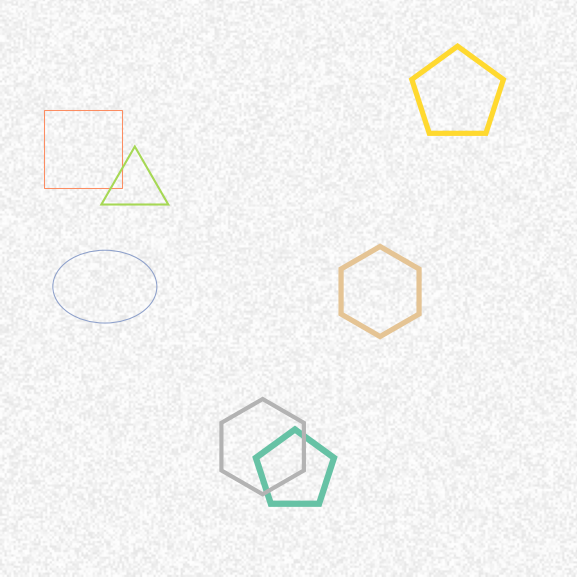[{"shape": "pentagon", "thickness": 3, "radius": 0.36, "center": [0.511, 0.184]}, {"shape": "square", "thickness": 0.5, "radius": 0.34, "center": [0.144, 0.741]}, {"shape": "oval", "thickness": 0.5, "radius": 0.45, "center": [0.182, 0.503]}, {"shape": "triangle", "thickness": 1, "radius": 0.33, "center": [0.233, 0.678]}, {"shape": "pentagon", "thickness": 2.5, "radius": 0.42, "center": [0.792, 0.836]}, {"shape": "hexagon", "thickness": 2.5, "radius": 0.39, "center": [0.658, 0.494]}, {"shape": "hexagon", "thickness": 2, "radius": 0.41, "center": [0.455, 0.226]}]